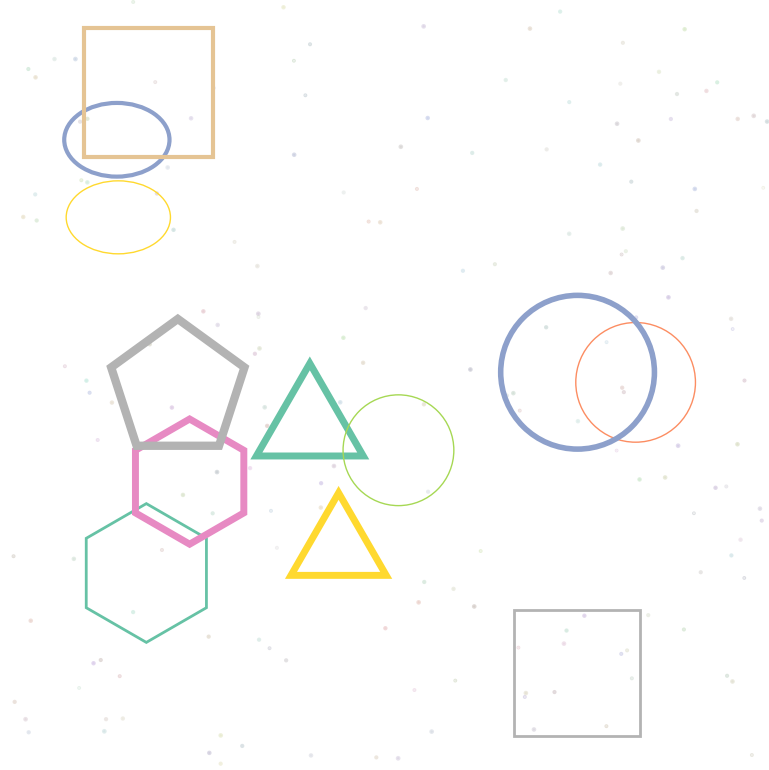[{"shape": "hexagon", "thickness": 1, "radius": 0.45, "center": [0.19, 0.256]}, {"shape": "triangle", "thickness": 2.5, "radius": 0.4, "center": [0.402, 0.448]}, {"shape": "circle", "thickness": 0.5, "radius": 0.39, "center": [0.825, 0.503]}, {"shape": "circle", "thickness": 2, "radius": 0.5, "center": [0.75, 0.517]}, {"shape": "oval", "thickness": 1.5, "radius": 0.34, "center": [0.152, 0.818]}, {"shape": "hexagon", "thickness": 2.5, "radius": 0.41, "center": [0.246, 0.375]}, {"shape": "circle", "thickness": 0.5, "radius": 0.36, "center": [0.517, 0.415]}, {"shape": "triangle", "thickness": 2.5, "radius": 0.36, "center": [0.44, 0.288]}, {"shape": "oval", "thickness": 0.5, "radius": 0.34, "center": [0.154, 0.718]}, {"shape": "square", "thickness": 1.5, "radius": 0.42, "center": [0.193, 0.88]}, {"shape": "pentagon", "thickness": 3, "radius": 0.46, "center": [0.231, 0.495]}, {"shape": "square", "thickness": 1, "radius": 0.41, "center": [0.749, 0.126]}]